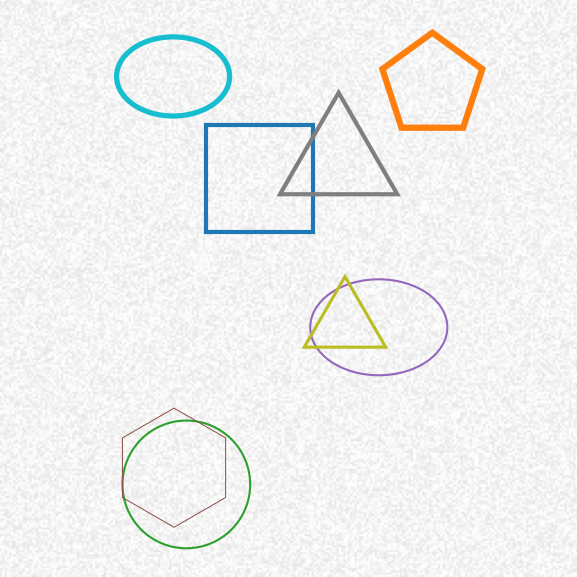[{"shape": "square", "thickness": 2, "radius": 0.46, "center": [0.449, 0.69]}, {"shape": "pentagon", "thickness": 3, "radius": 0.45, "center": [0.749, 0.852]}, {"shape": "circle", "thickness": 1, "radius": 0.55, "center": [0.323, 0.16]}, {"shape": "oval", "thickness": 1, "radius": 0.59, "center": [0.656, 0.432]}, {"shape": "hexagon", "thickness": 0.5, "radius": 0.52, "center": [0.301, 0.189]}, {"shape": "triangle", "thickness": 2, "radius": 0.59, "center": [0.586, 0.721]}, {"shape": "triangle", "thickness": 1.5, "radius": 0.41, "center": [0.597, 0.439]}, {"shape": "oval", "thickness": 2.5, "radius": 0.49, "center": [0.3, 0.867]}]